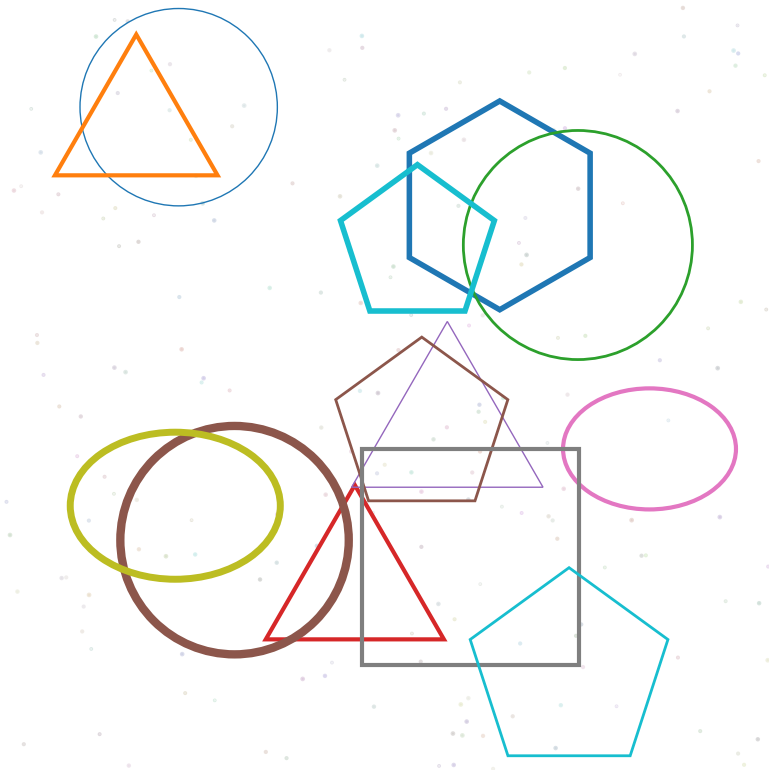[{"shape": "hexagon", "thickness": 2, "radius": 0.68, "center": [0.649, 0.733]}, {"shape": "circle", "thickness": 0.5, "radius": 0.64, "center": [0.232, 0.861]}, {"shape": "triangle", "thickness": 1.5, "radius": 0.61, "center": [0.177, 0.833]}, {"shape": "circle", "thickness": 1, "radius": 0.74, "center": [0.75, 0.682]}, {"shape": "triangle", "thickness": 1.5, "radius": 0.67, "center": [0.461, 0.236]}, {"shape": "triangle", "thickness": 0.5, "radius": 0.72, "center": [0.581, 0.439]}, {"shape": "circle", "thickness": 3, "radius": 0.74, "center": [0.305, 0.299]}, {"shape": "pentagon", "thickness": 1, "radius": 0.59, "center": [0.548, 0.445]}, {"shape": "oval", "thickness": 1.5, "radius": 0.56, "center": [0.844, 0.417]}, {"shape": "square", "thickness": 1.5, "radius": 0.7, "center": [0.611, 0.277]}, {"shape": "oval", "thickness": 2.5, "radius": 0.68, "center": [0.228, 0.343]}, {"shape": "pentagon", "thickness": 1, "radius": 0.68, "center": [0.739, 0.128]}, {"shape": "pentagon", "thickness": 2, "radius": 0.53, "center": [0.542, 0.681]}]